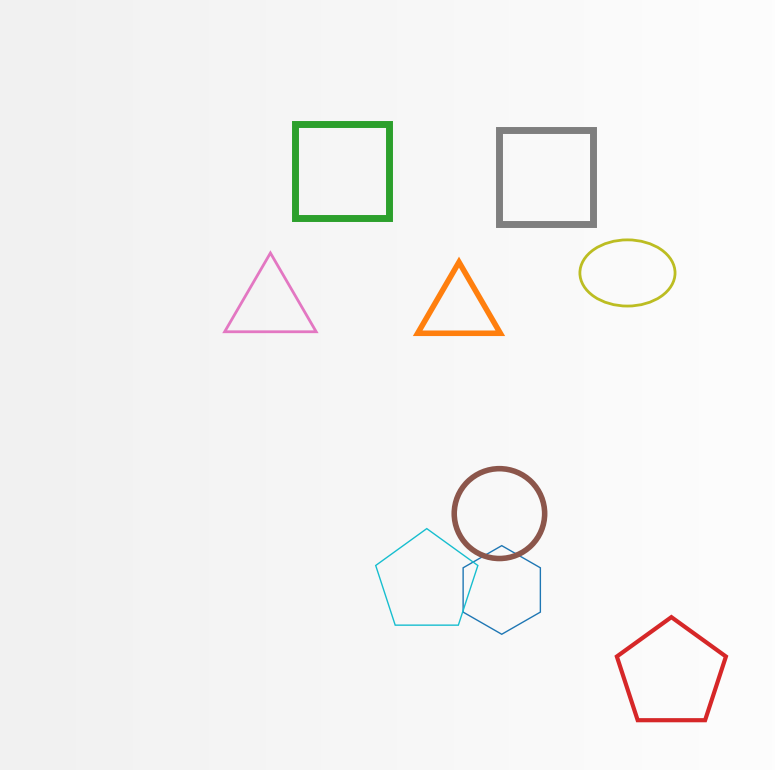[{"shape": "hexagon", "thickness": 0.5, "radius": 0.29, "center": [0.647, 0.234]}, {"shape": "triangle", "thickness": 2, "radius": 0.31, "center": [0.592, 0.598]}, {"shape": "square", "thickness": 2.5, "radius": 0.3, "center": [0.442, 0.777]}, {"shape": "pentagon", "thickness": 1.5, "radius": 0.37, "center": [0.866, 0.125]}, {"shape": "circle", "thickness": 2, "radius": 0.29, "center": [0.644, 0.333]}, {"shape": "triangle", "thickness": 1, "radius": 0.34, "center": [0.349, 0.603]}, {"shape": "square", "thickness": 2.5, "radius": 0.3, "center": [0.704, 0.77]}, {"shape": "oval", "thickness": 1, "radius": 0.31, "center": [0.81, 0.646]}, {"shape": "pentagon", "thickness": 0.5, "radius": 0.35, "center": [0.551, 0.244]}]